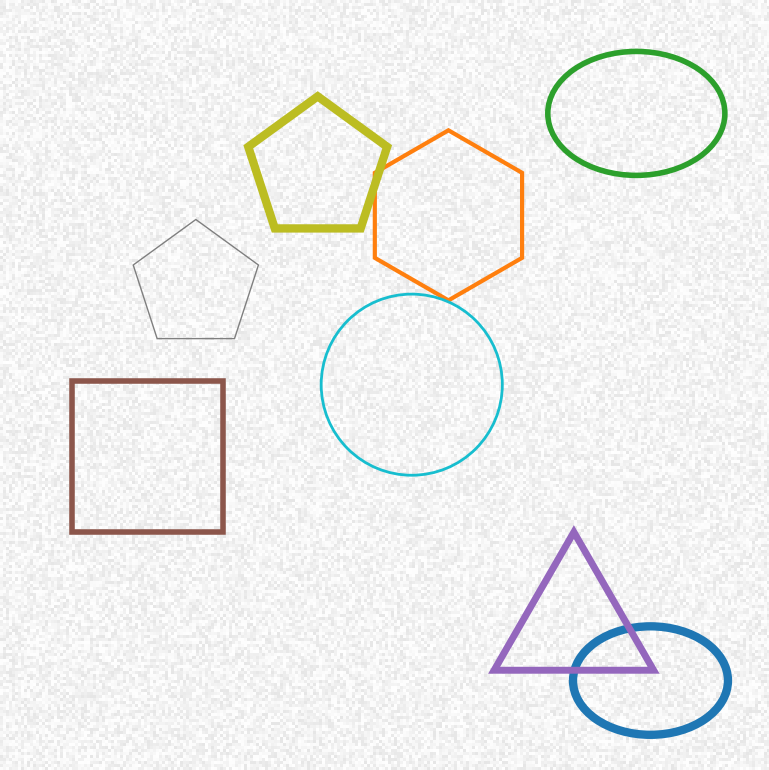[{"shape": "oval", "thickness": 3, "radius": 0.5, "center": [0.845, 0.116]}, {"shape": "hexagon", "thickness": 1.5, "radius": 0.55, "center": [0.582, 0.72]}, {"shape": "oval", "thickness": 2, "radius": 0.57, "center": [0.826, 0.853]}, {"shape": "triangle", "thickness": 2.5, "radius": 0.6, "center": [0.745, 0.189]}, {"shape": "square", "thickness": 2, "radius": 0.49, "center": [0.192, 0.407]}, {"shape": "pentagon", "thickness": 0.5, "radius": 0.43, "center": [0.254, 0.629]}, {"shape": "pentagon", "thickness": 3, "radius": 0.47, "center": [0.413, 0.78]}, {"shape": "circle", "thickness": 1, "radius": 0.59, "center": [0.535, 0.5]}]